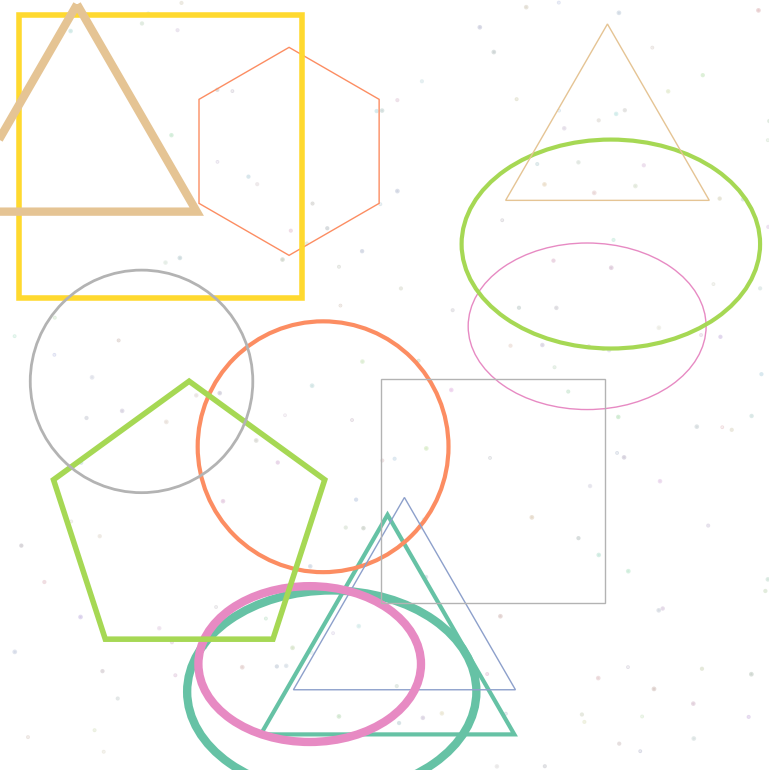[{"shape": "oval", "thickness": 3, "radius": 0.94, "center": [0.431, 0.102]}, {"shape": "triangle", "thickness": 1.5, "radius": 0.95, "center": [0.503, 0.141]}, {"shape": "circle", "thickness": 1.5, "radius": 0.81, "center": [0.42, 0.42]}, {"shape": "hexagon", "thickness": 0.5, "radius": 0.68, "center": [0.375, 0.803]}, {"shape": "triangle", "thickness": 0.5, "radius": 0.83, "center": [0.525, 0.187]}, {"shape": "oval", "thickness": 0.5, "radius": 0.77, "center": [0.763, 0.576]}, {"shape": "oval", "thickness": 3, "radius": 0.72, "center": [0.402, 0.138]}, {"shape": "oval", "thickness": 1.5, "radius": 0.97, "center": [0.793, 0.683]}, {"shape": "pentagon", "thickness": 2, "radius": 0.93, "center": [0.246, 0.32]}, {"shape": "square", "thickness": 2, "radius": 0.92, "center": [0.208, 0.797]}, {"shape": "triangle", "thickness": 3, "radius": 0.9, "center": [0.1, 0.815]}, {"shape": "triangle", "thickness": 0.5, "radius": 0.76, "center": [0.789, 0.816]}, {"shape": "circle", "thickness": 1, "radius": 0.72, "center": [0.184, 0.505]}, {"shape": "square", "thickness": 0.5, "radius": 0.73, "center": [0.64, 0.362]}]